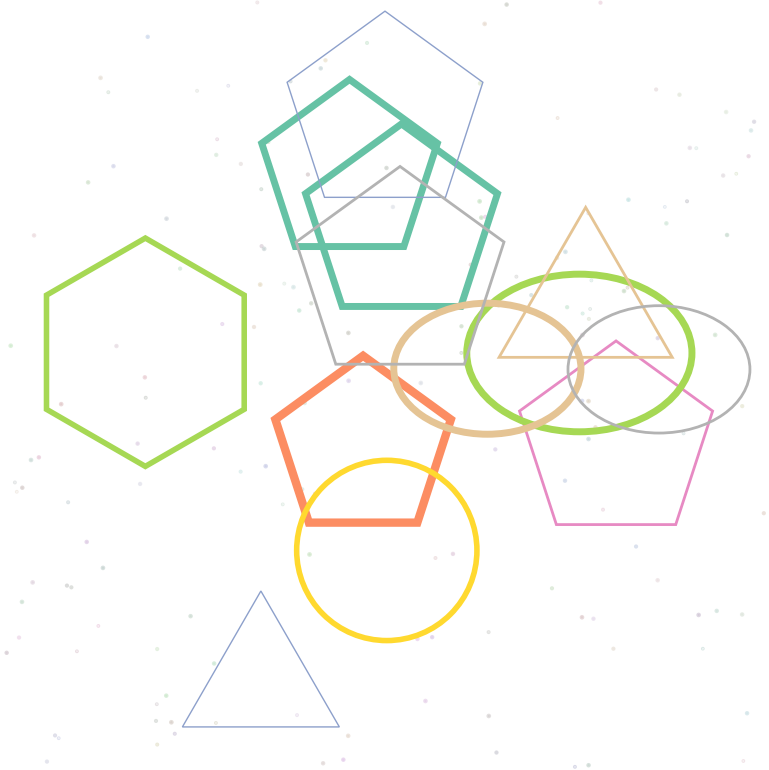[{"shape": "pentagon", "thickness": 2.5, "radius": 0.6, "center": [0.454, 0.777]}, {"shape": "pentagon", "thickness": 2.5, "radius": 0.66, "center": [0.521, 0.708]}, {"shape": "pentagon", "thickness": 3, "radius": 0.6, "center": [0.472, 0.418]}, {"shape": "triangle", "thickness": 0.5, "radius": 0.59, "center": [0.339, 0.115]}, {"shape": "pentagon", "thickness": 0.5, "radius": 0.67, "center": [0.5, 0.852]}, {"shape": "pentagon", "thickness": 1, "radius": 0.66, "center": [0.8, 0.425]}, {"shape": "oval", "thickness": 2.5, "radius": 0.73, "center": [0.752, 0.542]}, {"shape": "hexagon", "thickness": 2, "radius": 0.74, "center": [0.189, 0.543]}, {"shape": "circle", "thickness": 2, "radius": 0.59, "center": [0.502, 0.285]}, {"shape": "triangle", "thickness": 1, "radius": 0.65, "center": [0.761, 0.601]}, {"shape": "oval", "thickness": 2.5, "radius": 0.61, "center": [0.633, 0.521]}, {"shape": "oval", "thickness": 1, "radius": 0.59, "center": [0.856, 0.52]}, {"shape": "pentagon", "thickness": 1, "radius": 0.71, "center": [0.52, 0.642]}]